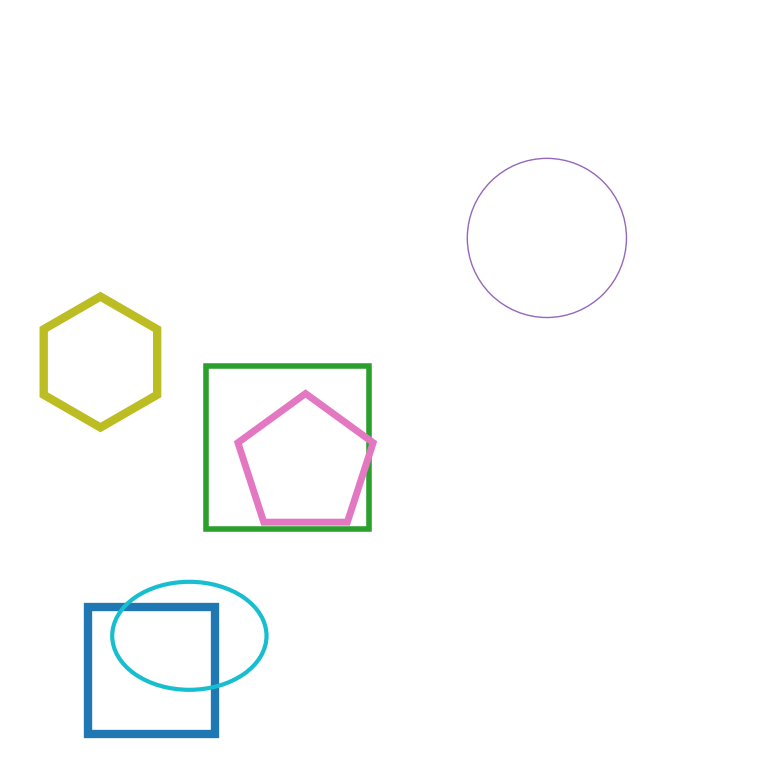[{"shape": "square", "thickness": 3, "radius": 0.41, "center": [0.197, 0.129]}, {"shape": "square", "thickness": 2, "radius": 0.53, "center": [0.373, 0.418]}, {"shape": "circle", "thickness": 0.5, "radius": 0.52, "center": [0.71, 0.691]}, {"shape": "pentagon", "thickness": 2.5, "radius": 0.46, "center": [0.397, 0.397]}, {"shape": "hexagon", "thickness": 3, "radius": 0.43, "center": [0.13, 0.53]}, {"shape": "oval", "thickness": 1.5, "radius": 0.5, "center": [0.246, 0.174]}]